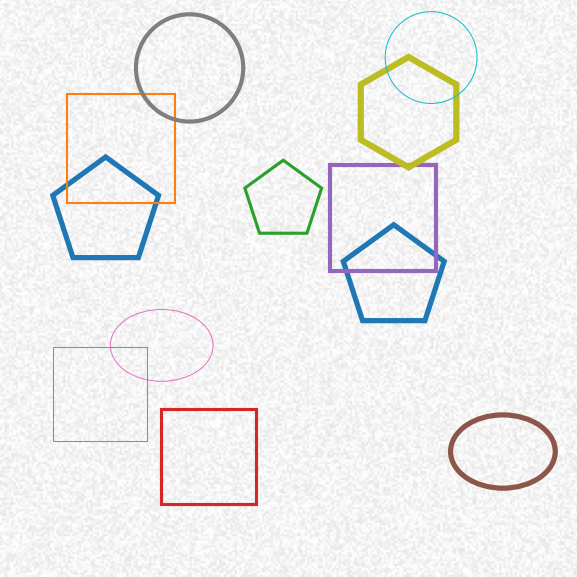[{"shape": "pentagon", "thickness": 2.5, "radius": 0.46, "center": [0.682, 0.518]}, {"shape": "pentagon", "thickness": 2.5, "radius": 0.48, "center": [0.183, 0.631]}, {"shape": "square", "thickness": 1, "radius": 0.47, "center": [0.209, 0.742]}, {"shape": "pentagon", "thickness": 1.5, "radius": 0.35, "center": [0.49, 0.652]}, {"shape": "square", "thickness": 1.5, "radius": 0.41, "center": [0.361, 0.209]}, {"shape": "square", "thickness": 2, "radius": 0.46, "center": [0.664, 0.622]}, {"shape": "oval", "thickness": 2.5, "radius": 0.45, "center": [0.871, 0.217]}, {"shape": "oval", "thickness": 0.5, "radius": 0.44, "center": [0.28, 0.401]}, {"shape": "circle", "thickness": 2, "radius": 0.46, "center": [0.328, 0.881]}, {"shape": "hexagon", "thickness": 3, "radius": 0.48, "center": [0.707, 0.805]}, {"shape": "square", "thickness": 0.5, "radius": 0.41, "center": [0.174, 0.317]}, {"shape": "circle", "thickness": 0.5, "radius": 0.4, "center": [0.746, 0.899]}]